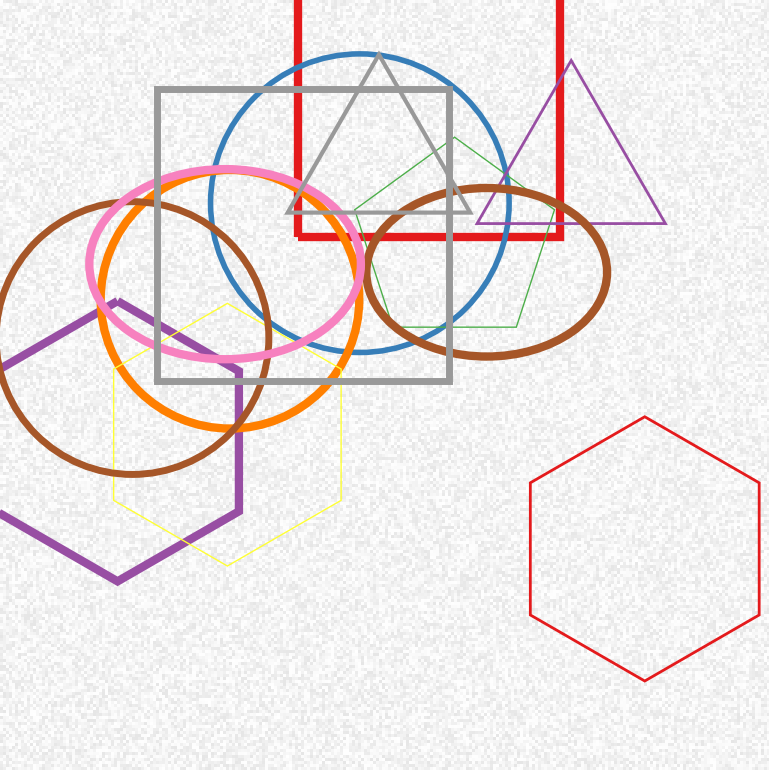[{"shape": "hexagon", "thickness": 1, "radius": 0.86, "center": [0.837, 0.287]}, {"shape": "square", "thickness": 3, "radius": 0.85, "center": [0.557, 0.862]}, {"shape": "circle", "thickness": 2, "radius": 0.97, "center": [0.467, 0.736]}, {"shape": "pentagon", "thickness": 0.5, "radius": 0.68, "center": [0.59, 0.685]}, {"shape": "hexagon", "thickness": 3, "radius": 0.91, "center": [0.153, 0.427]}, {"shape": "triangle", "thickness": 1, "radius": 0.71, "center": [0.742, 0.78]}, {"shape": "circle", "thickness": 3, "radius": 0.84, "center": [0.299, 0.611]}, {"shape": "hexagon", "thickness": 0.5, "radius": 0.85, "center": [0.295, 0.435]}, {"shape": "circle", "thickness": 2.5, "radius": 0.89, "center": [0.172, 0.561]}, {"shape": "oval", "thickness": 3, "radius": 0.78, "center": [0.632, 0.646]}, {"shape": "oval", "thickness": 3, "radius": 0.88, "center": [0.292, 0.657]}, {"shape": "square", "thickness": 2.5, "radius": 0.95, "center": [0.393, 0.695]}, {"shape": "triangle", "thickness": 1.5, "radius": 0.68, "center": [0.492, 0.792]}]